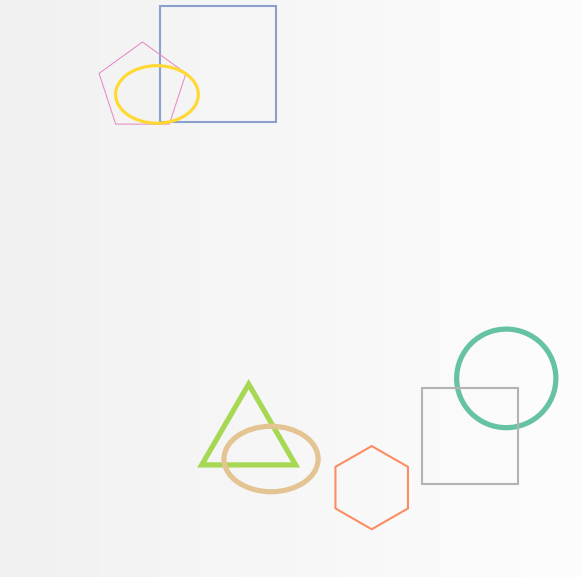[{"shape": "circle", "thickness": 2.5, "radius": 0.43, "center": [0.871, 0.344]}, {"shape": "hexagon", "thickness": 1, "radius": 0.36, "center": [0.639, 0.155]}, {"shape": "square", "thickness": 1, "radius": 0.5, "center": [0.375, 0.888]}, {"shape": "pentagon", "thickness": 0.5, "radius": 0.39, "center": [0.245, 0.848]}, {"shape": "triangle", "thickness": 2.5, "radius": 0.47, "center": [0.428, 0.241]}, {"shape": "oval", "thickness": 1.5, "radius": 0.36, "center": [0.27, 0.836]}, {"shape": "oval", "thickness": 2.5, "radius": 0.4, "center": [0.466, 0.204]}, {"shape": "square", "thickness": 1, "radius": 0.41, "center": [0.809, 0.244]}]